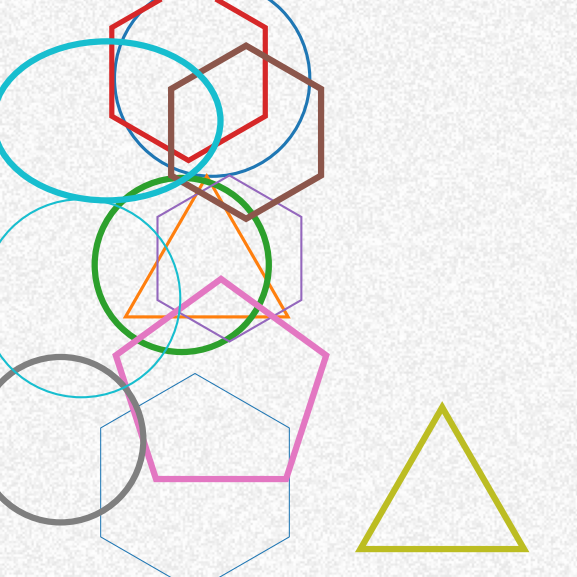[{"shape": "circle", "thickness": 1.5, "radius": 0.85, "center": [0.367, 0.863]}, {"shape": "hexagon", "thickness": 0.5, "radius": 0.94, "center": [0.338, 0.164]}, {"shape": "triangle", "thickness": 1.5, "radius": 0.81, "center": [0.358, 0.532]}, {"shape": "circle", "thickness": 3, "radius": 0.75, "center": [0.315, 0.54]}, {"shape": "hexagon", "thickness": 2.5, "radius": 0.77, "center": [0.326, 0.875]}, {"shape": "hexagon", "thickness": 1, "radius": 0.72, "center": [0.397, 0.552]}, {"shape": "hexagon", "thickness": 3, "radius": 0.75, "center": [0.426, 0.77]}, {"shape": "pentagon", "thickness": 3, "radius": 0.96, "center": [0.383, 0.325]}, {"shape": "circle", "thickness": 3, "radius": 0.72, "center": [0.105, 0.238]}, {"shape": "triangle", "thickness": 3, "radius": 0.82, "center": [0.766, 0.13]}, {"shape": "circle", "thickness": 1, "radius": 0.86, "center": [0.141, 0.483]}, {"shape": "oval", "thickness": 3, "radius": 0.98, "center": [0.185, 0.79]}]